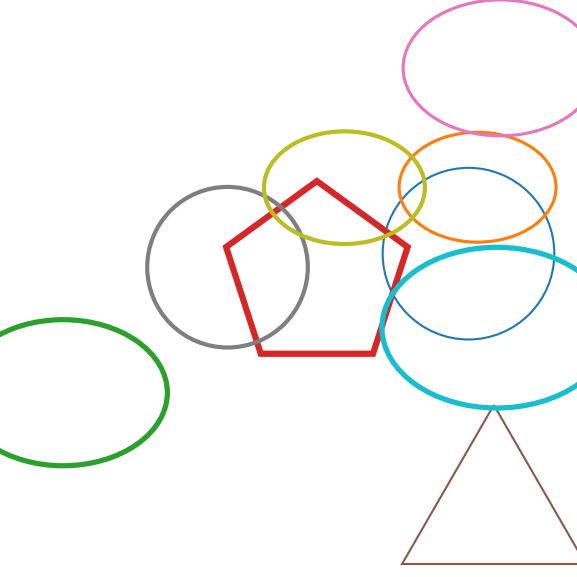[{"shape": "circle", "thickness": 1, "radius": 0.74, "center": [0.811, 0.56]}, {"shape": "oval", "thickness": 1.5, "radius": 0.68, "center": [0.827, 0.675]}, {"shape": "oval", "thickness": 2.5, "radius": 0.9, "center": [0.109, 0.319]}, {"shape": "pentagon", "thickness": 3, "radius": 0.83, "center": [0.549, 0.52]}, {"shape": "triangle", "thickness": 1, "radius": 0.92, "center": [0.855, 0.114]}, {"shape": "oval", "thickness": 1.5, "radius": 0.84, "center": [0.866, 0.882]}, {"shape": "circle", "thickness": 2, "radius": 0.7, "center": [0.394, 0.536]}, {"shape": "oval", "thickness": 2, "radius": 0.7, "center": [0.596, 0.674]}, {"shape": "oval", "thickness": 2.5, "radius": 0.99, "center": [0.86, 0.432]}]